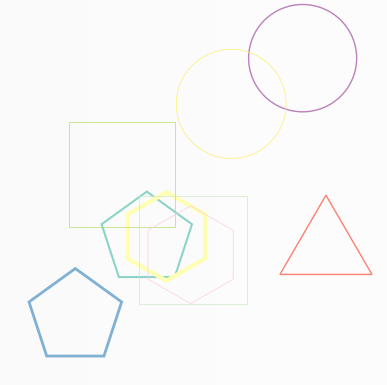[{"shape": "pentagon", "thickness": 1.5, "radius": 0.61, "center": [0.379, 0.38]}, {"shape": "hexagon", "thickness": 3, "radius": 0.57, "center": [0.429, 0.386]}, {"shape": "triangle", "thickness": 1, "radius": 0.69, "center": [0.841, 0.356]}, {"shape": "pentagon", "thickness": 2, "radius": 0.63, "center": [0.194, 0.177]}, {"shape": "square", "thickness": 0.5, "radius": 0.68, "center": [0.315, 0.546]}, {"shape": "hexagon", "thickness": 0.5, "radius": 0.63, "center": [0.492, 0.338]}, {"shape": "circle", "thickness": 1, "radius": 0.7, "center": [0.781, 0.849]}, {"shape": "square", "thickness": 0.5, "radius": 0.7, "center": [0.498, 0.351]}, {"shape": "circle", "thickness": 0.5, "radius": 0.71, "center": [0.597, 0.73]}]